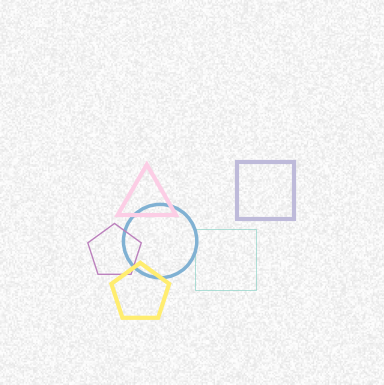[{"shape": "square", "thickness": 0.5, "radius": 0.39, "center": [0.585, 0.326]}, {"shape": "square", "thickness": 3, "radius": 0.37, "center": [0.689, 0.505]}, {"shape": "circle", "thickness": 2.5, "radius": 0.48, "center": [0.416, 0.374]}, {"shape": "triangle", "thickness": 3, "radius": 0.44, "center": [0.381, 0.485]}, {"shape": "pentagon", "thickness": 1, "radius": 0.37, "center": [0.298, 0.347]}, {"shape": "pentagon", "thickness": 3, "radius": 0.39, "center": [0.364, 0.238]}]